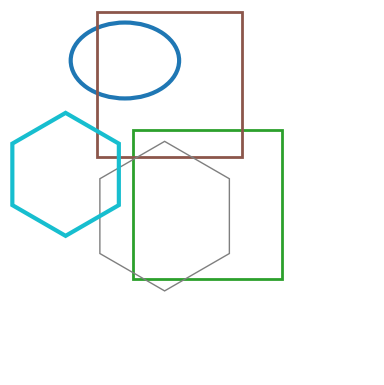[{"shape": "oval", "thickness": 3, "radius": 0.7, "center": [0.324, 0.843]}, {"shape": "square", "thickness": 2, "radius": 0.97, "center": [0.539, 0.469]}, {"shape": "square", "thickness": 2, "radius": 0.94, "center": [0.441, 0.78]}, {"shape": "hexagon", "thickness": 1, "radius": 0.97, "center": [0.428, 0.439]}, {"shape": "hexagon", "thickness": 3, "radius": 0.8, "center": [0.17, 0.547]}]